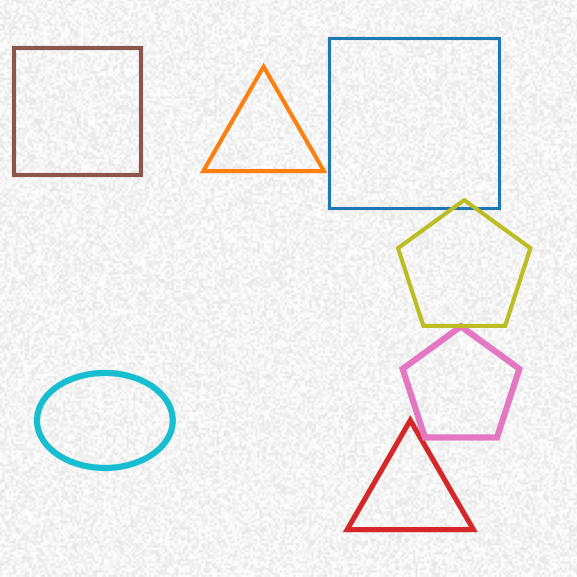[{"shape": "square", "thickness": 1.5, "radius": 0.74, "center": [0.717, 0.786]}, {"shape": "triangle", "thickness": 2, "radius": 0.6, "center": [0.456, 0.763]}, {"shape": "triangle", "thickness": 2.5, "radius": 0.63, "center": [0.711, 0.145]}, {"shape": "square", "thickness": 2, "radius": 0.55, "center": [0.134, 0.806]}, {"shape": "pentagon", "thickness": 3, "radius": 0.53, "center": [0.798, 0.328]}, {"shape": "pentagon", "thickness": 2, "radius": 0.6, "center": [0.804, 0.532]}, {"shape": "oval", "thickness": 3, "radius": 0.59, "center": [0.182, 0.271]}]